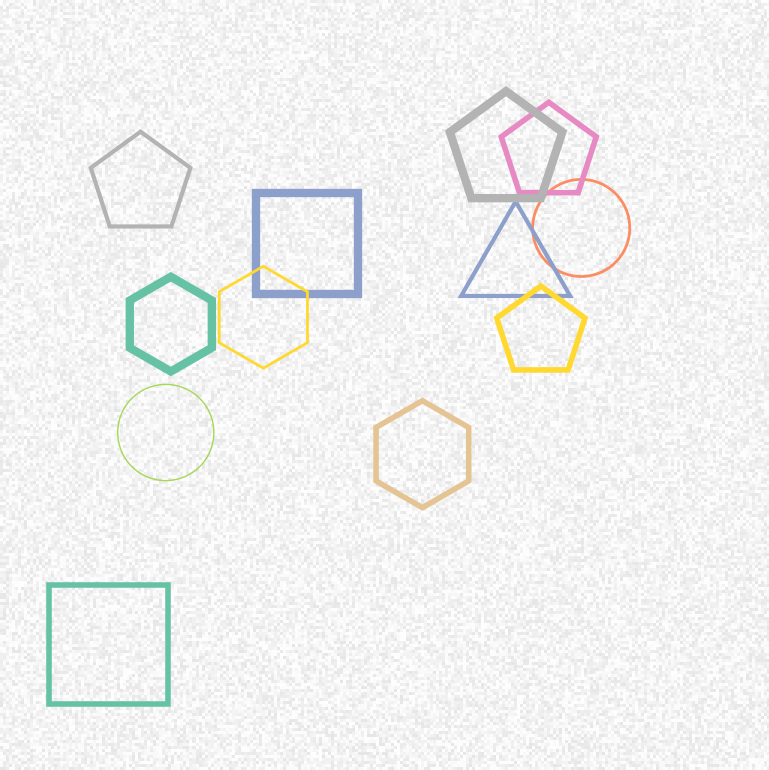[{"shape": "square", "thickness": 2, "radius": 0.39, "center": [0.14, 0.163]}, {"shape": "hexagon", "thickness": 3, "radius": 0.31, "center": [0.222, 0.579]}, {"shape": "circle", "thickness": 1, "radius": 0.32, "center": [0.755, 0.704]}, {"shape": "square", "thickness": 3, "radius": 0.33, "center": [0.398, 0.684]}, {"shape": "triangle", "thickness": 1.5, "radius": 0.41, "center": [0.67, 0.657]}, {"shape": "pentagon", "thickness": 2, "radius": 0.32, "center": [0.713, 0.802]}, {"shape": "circle", "thickness": 0.5, "radius": 0.31, "center": [0.215, 0.438]}, {"shape": "pentagon", "thickness": 2, "radius": 0.3, "center": [0.702, 0.568]}, {"shape": "hexagon", "thickness": 1, "radius": 0.33, "center": [0.342, 0.588]}, {"shape": "hexagon", "thickness": 2, "radius": 0.35, "center": [0.549, 0.41]}, {"shape": "pentagon", "thickness": 3, "radius": 0.38, "center": [0.657, 0.805]}, {"shape": "pentagon", "thickness": 1.5, "radius": 0.34, "center": [0.183, 0.761]}]